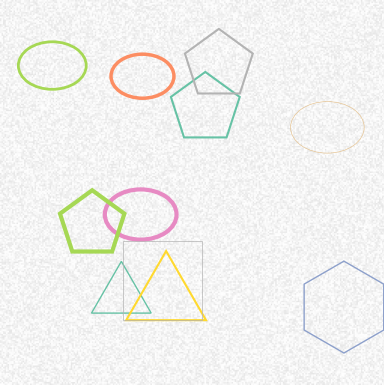[{"shape": "pentagon", "thickness": 1.5, "radius": 0.47, "center": [0.533, 0.719]}, {"shape": "triangle", "thickness": 1, "radius": 0.45, "center": [0.315, 0.232]}, {"shape": "oval", "thickness": 2.5, "radius": 0.41, "center": [0.37, 0.802]}, {"shape": "hexagon", "thickness": 1, "radius": 0.6, "center": [0.893, 0.202]}, {"shape": "oval", "thickness": 3, "radius": 0.47, "center": [0.365, 0.443]}, {"shape": "pentagon", "thickness": 3, "radius": 0.44, "center": [0.239, 0.418]}, {"shape": "oval", "thickness": 2, "radius": 0.44, "center": [0.136, 0.83]}, {"shape": "triangle", "thickness": 1.5, "radius": 0.6, "center": [0.431, 0.228]}, {"shape": "oval", "thickness": 0.5, "radius": 0.48, "center": [0.85, 0.669]}, {"shape": "pentagon", "thickness": 1.5, "radius": 0.46, "center": [0.568, 0.832]}, {"shape": "square", "thickness": 0.5, "radius": 0.51, "center": [0.422, 0.272]}]